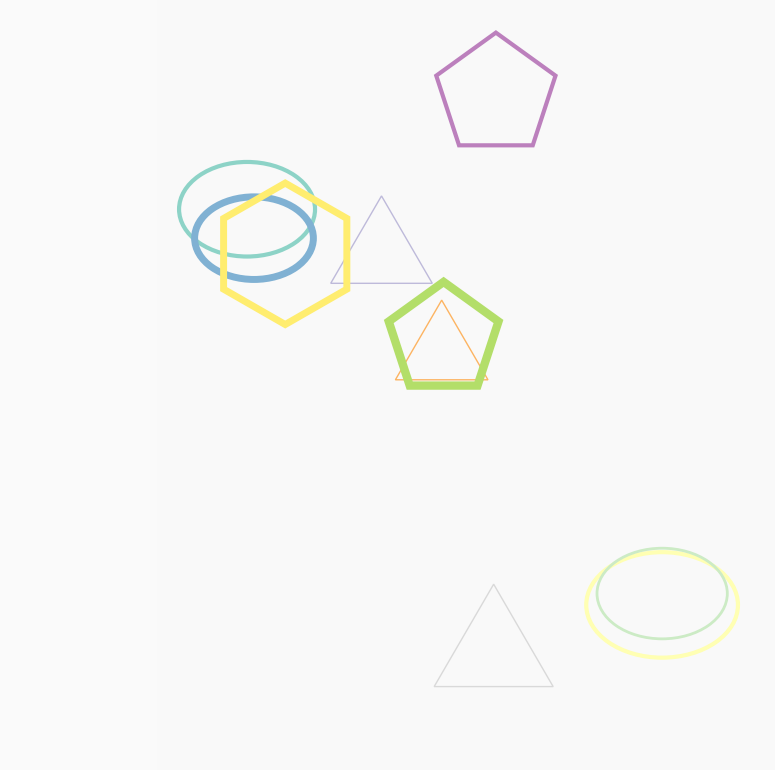[{"shape": "oval", "thickness": 1.5, "radius": 0.44, "center": [0.319, 0.728]}, {"shape": "oval", "thickness": 1.5, "radius": 0.49, "center": [0.854, 0.214]}, {"shape": "triangle", "thickness": 0.5, "radius": 0.38, "center": [0.492, 0.67]}, {"shape": "oval", "thickness": 2.5, "radius": 0.38, "center": [0.328, 0.691]}, {"shape": "triangle", "thickness": 0.5, "radius": 0.34, "center": [0.57, 0.541]}, {"shape": "pentagon", "thickness": 3, "radius": 0.37, "center": [0.572, 0.559]}, {"shape": "triangle", "thickness": 0.5, "radius": 0.44, "center": [0.637, 0.153]}, {"shape": "pentagon", "thickness": 1.5, "radius": 0.4, "center": [0.64, 0.877]}, {"shape": "oval", "thickness": 1, "radius": 0.42, "center": [0.854, 0.229]}, {"shape": "hexagon", "thickness": 2.5, "radius": 0.46, "center": [0.368, 0.67]}]